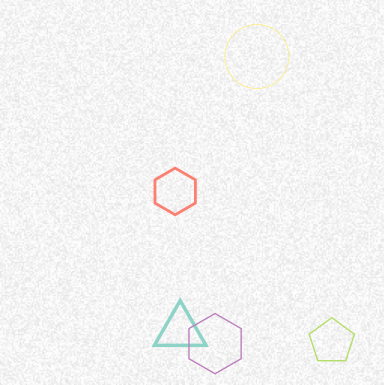[{"shape": "triangle", "thickness": 2.5, "radius": 0.39, "center": [0.468, 0.142]}, {"shape": "hexagon", "thickness": 2, "radius": 0.3, "center": [0.455, 0.503]}, {"shape": "pentagon", "thickness": 1, "radius": 0.31, "center": [0.862, 0.113]}, {"shape": "hexagon", "thickness": 1, "radius": 0.39, "center": [0.559, 0.107]}, {"shape": "circle", "thickness": 0.5, "radius": 0.42, "center": [0.667, 0.853]}]